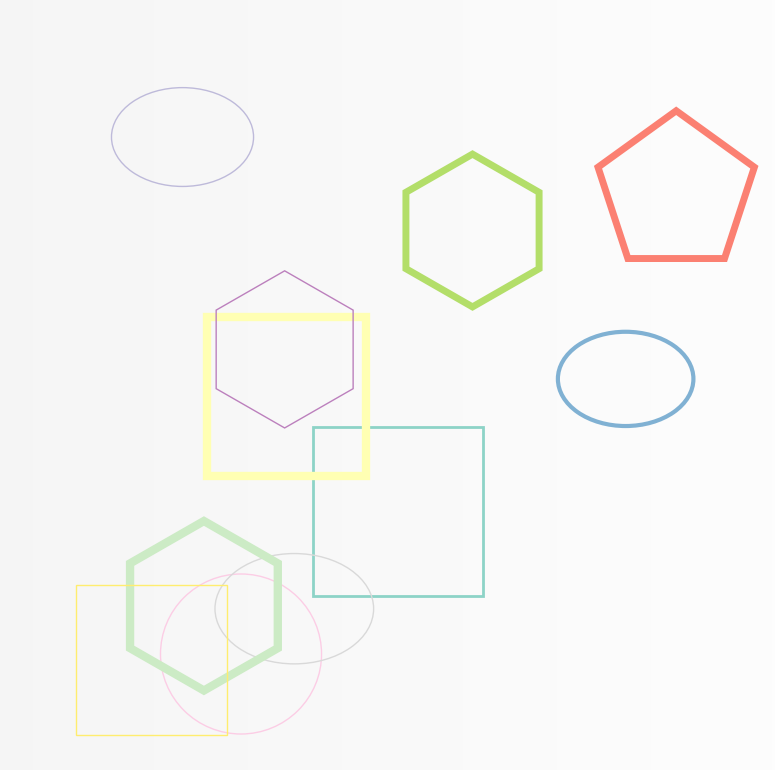[{"shape": "square", "thickness": 1, "radius": 0.55, "center": [0.514, 0.336]}, {"shape": "square", "thickness": 3, "radius": 0.51, "center": [0.37, 0.485]}, {"shape": "oval", "thickness": 0.5, "radius": 0.46, "center": [0.236, 0.822]}, {"shape": "pentagon", "thickness": 2.5, "radius": 0.53, "center": [0.873, 0.75]}, {"shape": "oval", "thickness": 1.5, "radius": 0.44, "center": [0.807, 0.508]}, {"shape": "hexagon", "thickness": 2.5, "radius": 0.5, "center": [0.61, 0.701]}, {"shape": "circle", "thickness": 0.5, "radius": 0.52, "center": [0.311, 0.151]}, {"shape": "oval", "thickness": 0.5, "radius": 0.51, "center": [0.38, 0.209]}, {"shape": "hexagon", "thickness": 0.5, "radius": 0.51, "center": [0.367, 0.546]}, {"shape": "hexagon", "thickness": 3, "radius": 0.55, "center": [0.263, 0.213]}, {"shape": "square", "thickness": 0.5, "radius": 0.49, "center": [0.195, 0.143]}]